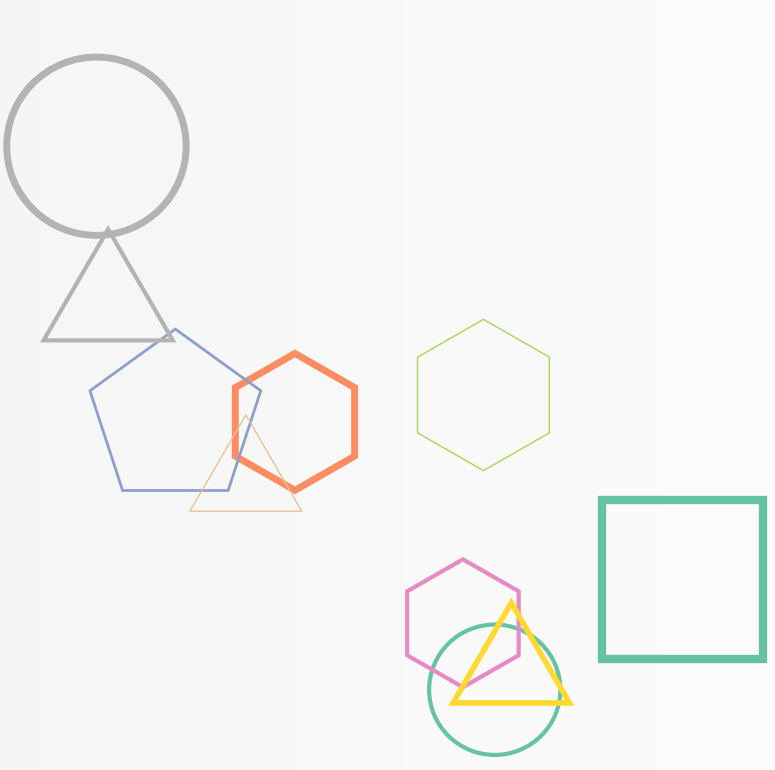[{"shape": "square", "thickness": 3, "radius": 0.52, "center": [0.881, 0.247]}, {"shape": "circle", "thickness": 1.5, "radius": 0.42, "center": [0.638, 0.104]}, {"shape": "hexagon", "thickness": 2.5, "radius": 0.44, "center": [0.381, 0.452]}, {"shape": "pentagon", "thickness": 1, "radius": 0.58, "center": [0.226, 0.457]}, {"shape": "hexagon", "thickness": 1.5, "radius": 0.42, "center": [0.597, 0.191]}, {"shape": "hexagon", "thickness": 0.5, "radius": 0.49, "center": [0.624, 0.487]}, {"shape": "triangle", "thickness": 2, "radius": 0.43, "center": [0.66, 0.13]}, {"shape": "triangle", "thickness": 0.5, "radius": 0.42, "center": [0.317, 0.378]}, {"shape": "circle", "thickness": 2.5, "radius": 0.58, "center": [0.124, 0.81]}, {"shape": "triangle", "thickness": 1.5, "radius": 0.48, "center": [0.14, 0.606]}]